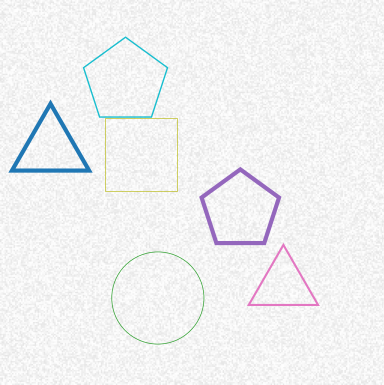[{"shape": "triangle", "thickness": 3, "radius": 0.58, "center": [0.131, 0.615]}, {"shape": "circle", "thickness": 0.5, "radius": 0.6, "center": [0.41, 0.226]}, {"shape": "pentagon", "thickness": 3, "radius": 0.53, "center": [0.624, 0.454]}, {"shape": "triangle", "thickness": 1.5, "radius": 0.52, "center": [0.736, 0.26]}, {"shape": "square", "thickness": 0.5, "radius": 0.47, "center": [0.366, 0.598]}, {"shape": "pentagon", "thickness": 1, "radius": 0.57, "center": [0.326, 0.789]}]